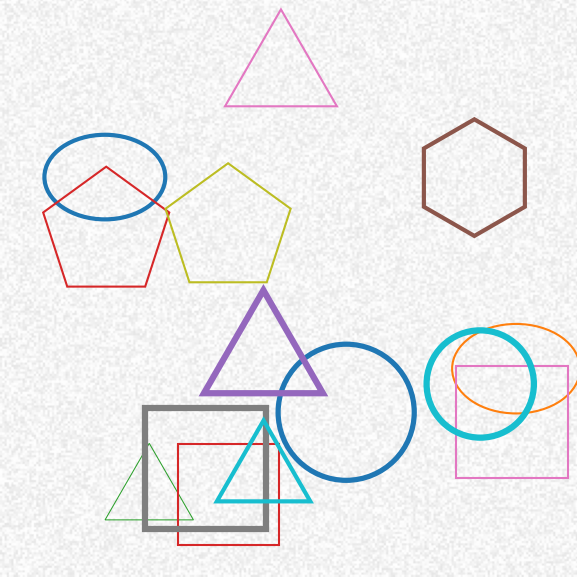[{"shape": "circle", "thickness": 2.5, "radius": 0.59, "center": [0.599, 0.285]}, {"shape": "oval", "thickness": 2, "radius": 0.52, "center": [0.182, 0.693]}, {"shape": "oval", "thickness": 1, "radius": 0.55, "center": [0.894, 0.361]}, {"shape": "triangle", "thickness": 0.5, "radius": 0.44, "center": [0.258, 0.143]}, {"shape": "square", "thickness": 1, "radius": 0.44, "center": [0.395, 0.143]}, {"shape": "pentagon", "thickness": 1, "radius": 0.57, "center": [0.184, 0.596]}, {"shape": "triangle", "thickness": 3, "radius": 0.59, "center": [0.456, 0.378]}, {"shape": "hexagon", "thickness": 2, "radius": 0.5, "center": [0.821, 0.692]}, {"shape": "square", "thickness": 1, "radius": 0.48, "center": [0.887, 0.268]}, {"shape": "triangle", "thickness": 1, "radius": 0.56, "center": [0.486, 0.871]}, {"shape": "square", "thickness": 3, "radius": 0.52, "center": [0.356, 0.187]}, {"shape": "pentagon", "thickness": 1, "radius": 0.57, "center": [0.395, 0.603]}, {"shape": "triangle", "thickness": 2, "radius": 0.47, "center": [0.456, 0.178]}, {"shape": "circle", "thickness": 3, "radius": 0.46, "center": [0.832, 0.334]}]